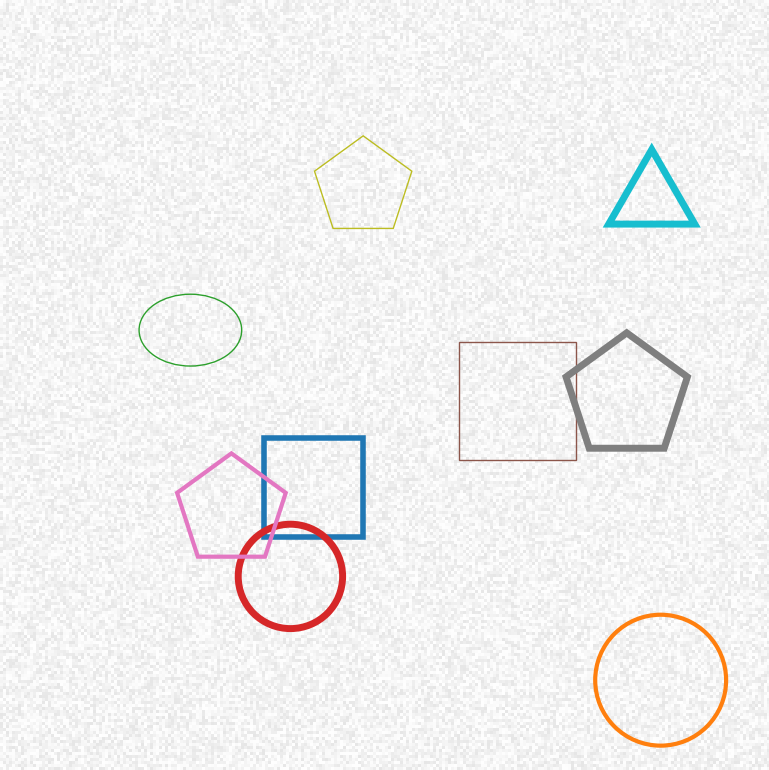[{"shape": "square", "thickness": 2, "radius": 0.32, "center": [0.407, 0.367]}, {"shape": "circle", "thickness": 1.5, "radius": 0.43, "center": [0.858, 0.117]}, {"shape": "oval", "thickness": 0.5, "radius": 0.33, "center": [0.247, 0.571]}, {"shape": "circle", "thickness": 2.5, "radius": 0.34, "center": [0.377, 0.251]}, {"shape": "square", "thickness": 0.5, "radius": 0.38, "center": [0.672, 0.479]}, {"shape": "pentagon", "thickness": 1.5, "radius": 0.37, "center": [0.301, 0.337]}, {"shape": "pentagon", "thickness": 2.5, "radius": 0.41, "center": [0.814, 0.485]}, {"shape": "pentagon", "thickness": 0.5, "radius": 0.33, "center": [0.472, 0.757]}, {"shape": "triangle", "thickness": 2.5, "radius": 0.32, "center": [0.846, 0.741]}]